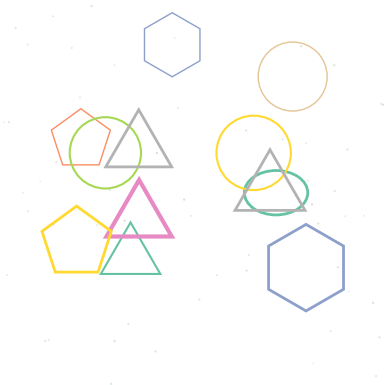[{"shape": "triangle", "thickness": 1.5, "radius": 0.45, "center": [0.339, 0.333]}, {"shape": "oval", "thickness": 2, "radius": 0.41, "center": [0.717, 0.499]}, {"shape": "pentagon", "thickness": 1, "radius": 0.4, "center": [0.21, 0.637]}, {"shape": "hexagon", "thickness": 2, "radius": 0.56, "center": [0.795, 0.305]}, {"shape": "hexagon", "thickness": 1, "radius": 0.42, "center": [0.447, 0.884]}, {"shape": "triangle", "thickness": 3, "radius": 0.49, "center": [0.361, 0.435]}, {"shape": "circle", "thickness": 1.5, "radius": 0.46, "center": [0.274, 0.603]}, {"shape": "circle", "thickness": 1.5, "radius": 0.48, "center": [0.659, 0.603]}, {"shape": "pentagon", "thickness": 2, "radius": 0.47, "center": [0.199, 0.37]}, {"shape": "circle", "thickness": 1, "radius": 0.45, "center": [0.76, 0.801]}, {"shape": "triangle", "thickness": 2, "radius": 0.49, "center": [0.36, 0.616]}, {"shape": "triangle", "thickness": 2, "radius": 0.52, "center": [0.701, 0.506]}]